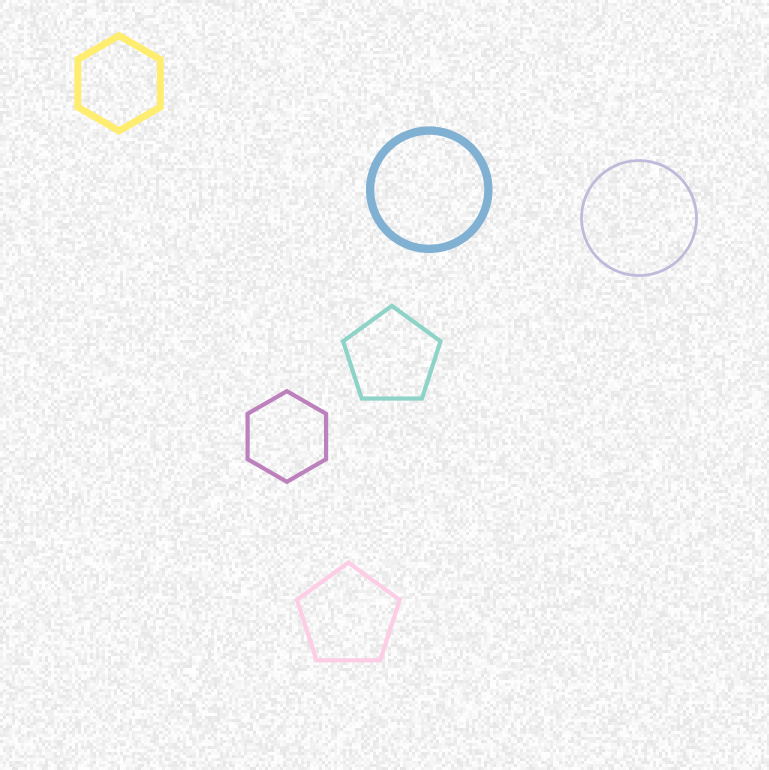[{"shape": "pentagon", "thickness": 1.5, "radius": 0.33, "center": [0.509, 0.536]}, {"shape": "circle", "thickness": 1, "radius": 0.37, "center": [0.83, 0.717]}, {"shape": "circle", "thickness": 3, "radius": 0.38, "center": [0.557, 0.754]}, {"shape": "pentagon", "thickness": 1.5, "radius": 0.35, "center": [0.452, 0.199]}, {"shape": "hexagon", "thickness": 1.5, "radius": 0.29, "center": [0.373, 0.433]}, {"shape": "hexagon", "thickness": 2.5, "radius": 0.31, "center": [0.155, 0.892]}]